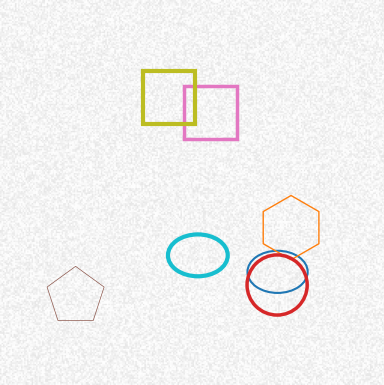[{"shape": "oval", "thickness": 1.5, "radius": 0.39, "center": [0.721, 0.294]}, {"shape": "hexagon", "thickness": 1, "radius": 0.42, "center": [0.756, 0.409]}, {"shape": "circle", "thickness": 2.5, "radius": 0.39, "center": [0.72, 0.26]}, {"shape": "pentagon", "thickness": 0.5, "radius": 0.39, "center": [0.196, 0.23]}, {"shape": "square", "thickness": 2.5, "radius": 0.35, "center": [0.546, 0.707]}, {"shape": "square", "thickness": 3, "radius": 0.34, "center": [0.438, 0.747]}, {"shape": "oval", "thickness": 3, "radius": 0.39, "center": [0.514, 0.337]}]